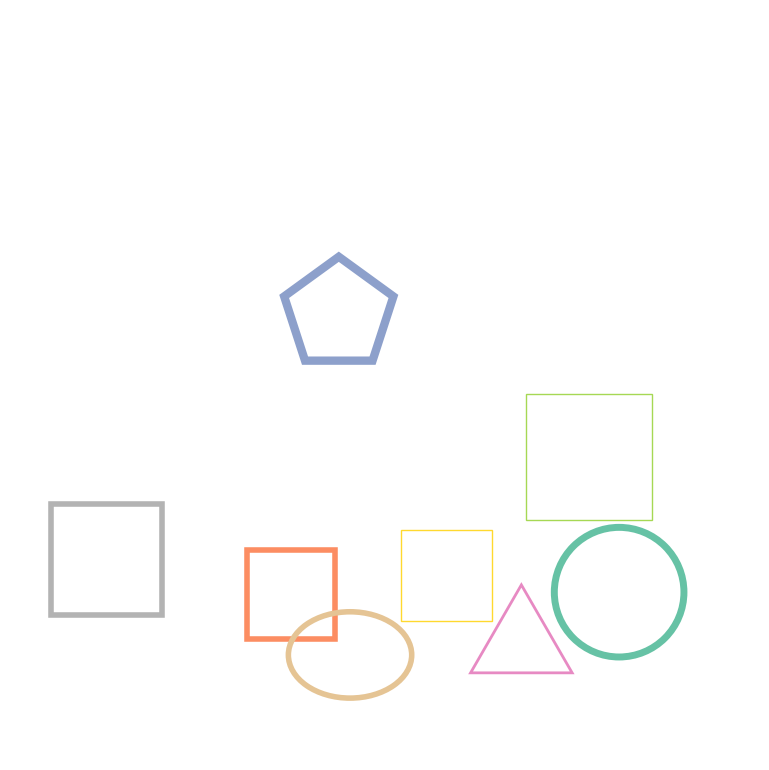[{"shape": "circle", "thickness": 2.5, "radius": 0.42, "center": [0.804, 0.231]}, {"shape": "square", "thickness": 2, "radius": 0.29, "center": [0.378, 0.228]}, {"shape": "pentagon", "thickness": 3, "radius": 0.37, "center": [0.44, 0.592]}, {"shape": "triangle", "thickness": 1, "radius": 0.38, "center": [0.677, 0.164]}, {"shape": "square", "thickness": 0.5, "radius": 0.41, "center": [0.765, 0.406]}, {"shape": "square", "thickness": 0.5, "radius": 0.29, "center": [0.58, 0.252]}, {"shape": "oval", "thickness": 2, "radius": 0.4, "center": [0.455, 0.149]}, {"shape": "square", "thickness": 2, "radius": 0.36, "center": [0.138, 0.273]}]